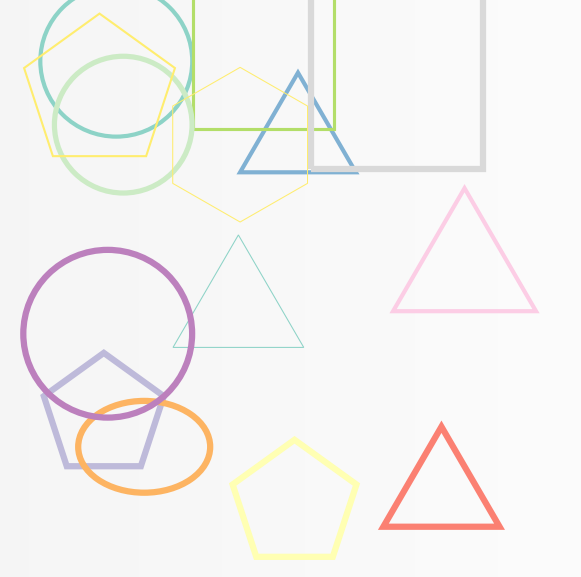[{"shape": "triangle", "thickness": 0.5, "radius": 0.65, "center": [0.41, 0.462]}, {"shape": "circle", "thickness": 2, "radius": 0.65, "center": [0.2, 0.893]}, {"shape": "pentagon", "thickness": 3, "radius": 0.56, "center": [0.507, 0.126]}, {"shape": "pentagon", "thickness": 3, "radius": 0.54, "center": [0.179, 0.28]}, {"shape": "triangle", "thickness": 3, "radius": 0.58, "center": [0.759, 0.145]}, {"shape": "triangle", "thickness": 2, "radius": 0.58, "center": [0.513, 0.758]}, {"shape": "oval", "thickness": 3, "radius": 0.57, "center": [0.248, 0.225]}, {"shape": "square", "thickness": 1.5, "radius": 0.61, "center": [0.454, 0.898]}, {"shape": "triangle", "thickness": 2, "radius": 0.71, "center": [0.799, 0.531]}, {"shape": "square", "thickness": 3, "radius": 0.74, "center": [0.683, 0.856]}, {"shape": "circle", "thickness": 3, "radius": 0.73, "center": [0.185, 0.421]}, {"shape": "circle", "thickness": 2.5, "radius": 0.59, "center": [0.212, 0.783]}, {"shape": "hexagon", "thickness": 0.5, "radius": 0.67, "center": [0.413, 0.749]}, {"shape": "pentagon", "thickness": 1, "radius": 0.68, "center": [0.171, 0.839]}]